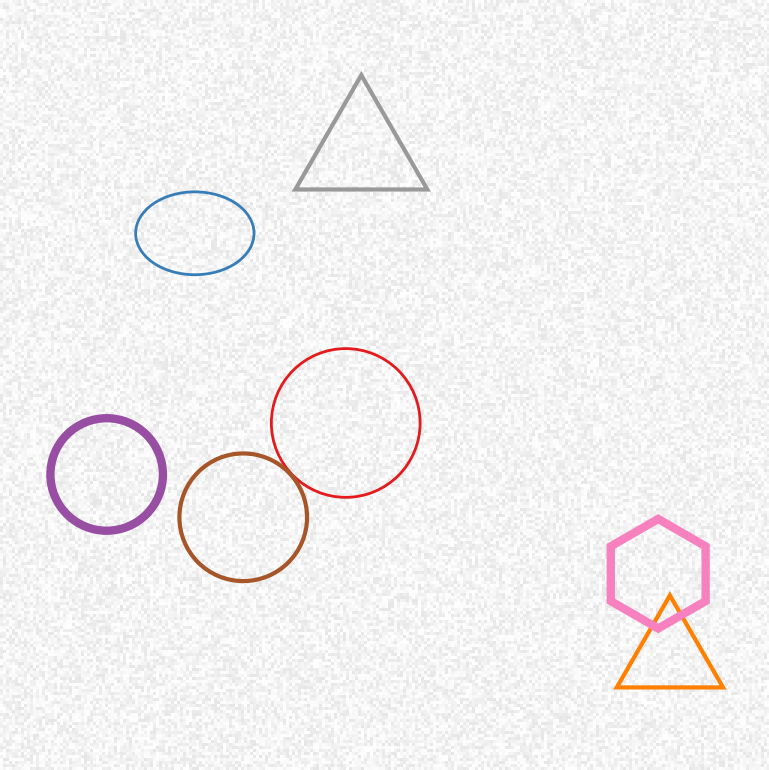[{"shape": "circle", "thickness": 1, "radius": 0.48, "center": [0.449, 0.451]}, {"shape": "oval", "thickness": 1, "radius": 0.38, "center": [0.253, 0.697]}, {"shape": "circle", "thickness": 3, "radius": 0.37, "center": [0.139, 0.384]}, {"shape": "triangle", "thickness": 1.5, "radius": 0.4, "center": [0.87, 0.147]}, {"shape": "circle", "thickness": 1.5, "radius": 0.41, "center": [0.316, 0.328]}, {"shape": "hexagon", "thickness": 3, "radius": 0.36, "center": [0.855, 0.255]}, {"shape": "triangle", "thickness": 1.5, "radius": 0.49, "center": [0.469, 0.803]}]